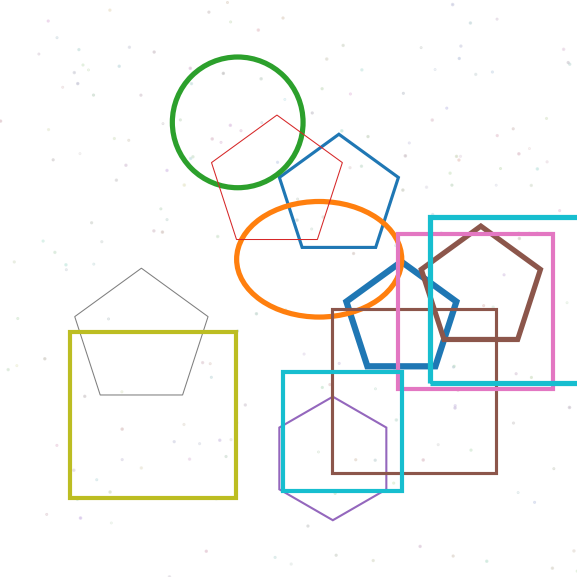[{"shape": "pentagon", "thickness": 3, "radius": 0.5, "center": [0.695, 0.446]}, {"shape": "pentagon", "thickness": 1.5, "radius": 0.54, "center": [0.587, 0.658]}, {"shape": "oval", "thickness": 2.5, "radius": 0.71, "center": [0.553, 0.55]}, {"shape": "circle", "thickness": 2.5, "radius": 0.57, "center": [0.412, 0.787]}, {"shape": "pentagon", "thickness": 0.5, "radius": 0.6, "center": [0.48, 0.681]}, {"shape": "hexagon", "thickness": 1, "radius": 0.53, "center": [0.576, 0.205]}, {"shape": "pentagon", "thickness": 2.5, "radius": 0.54, "center": [0.833, 0.499]}, {"shape": "square", "thickness": 1.5, "radius": 0.71, "center": [0.717, 0.322]}, {"shape": "square", "thickness": 2, "radius": 0.67, "center": [0.823, 0.46]}, {"shape": "pentagon", "thickness": 0.5, "radius": 0.61, "center": [0.245, 0.413]}, {"shape": "square", "thickness": 2, "radius": 0.72, "center": [0.265, 0.281]}, {"shape": "square", "thickness": 2.5, "radius": 0.72, "center": [0.887, 0.479]}, {"shape": "square", "thickness": 2, "radius": 0.51, "center": [0.594, 0.252]}]